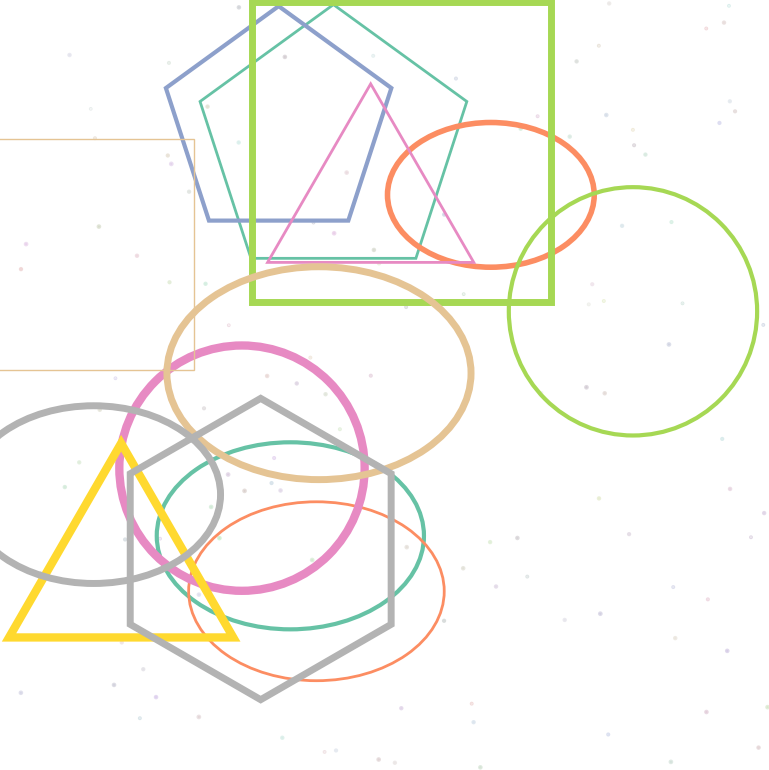[{"shape": "oval", "thickness": 1.5, "radius": 0.87, "center": [0.377, 0.304]}, {"shape": "pentagon", "thickness": 1, "radius": 0.91, "center": [0.433, 0.812]}, {"shape": "oval", "thickness": 1, "radius": 0.83, "center": [0.411, 0.232]}, {"shape": "oval", "thickness": 2, "radius": 0.67, "center": [0.637, 0.747]}, {"shape": "pentagon", "thickness": 1.5, "radius": 0.77, "center": [0.362, 0.838]}, {"shape": "triangle", "thickness": 1, "radius": 0.77, "center": [0.481, 0.737]}, {"shape": "circle", "thickness": 3, "radius": 0.8, "center": [0.314, 0.392]}, {"shape": "square", "thickness": 2.5, "radius": 0.97, "center": [0.522, 0.803]}, {"shape": "circle", "thickness": 1.5, "radius": 0.81, "center": [0.822, 0.596]}, {"shape": "triangle", "thickness": 3, "radius": 0.84, "center": [0.157, 0.256]}, {"shape": "square", "thickness": 0.5, "radius": 0.75, "center": [0.102, 0.67]}, {"shape": "oval", "thickness": 2.5, "radius": 0.99, "center": [0.414, 0.515]}, {"shape": "oval", "thickness": 2.5, "radius": 0.82, "center": [0.122, 0.358]}, {"shape": "hexagon", "thickness": 2.5, "radius": 0.98, "center": [0.339, 0.287]}]